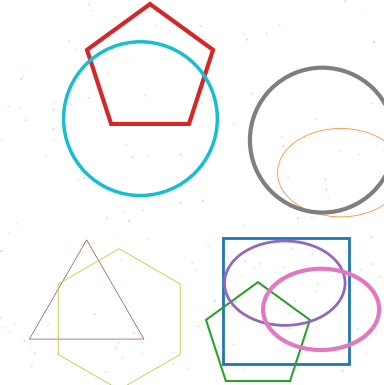[{"shape": "square", "thickness": 2, "radius": 0.82, "center": [0.743, 0.219]}, {"shape": "oval", "thickness": 0.5, "radius": 0.82, "center": [0.885, 0.552]}, {"shape": "pentagon", "thickness": 1.5, "radius": 0.71, "center": [0.67, 0.125]}, {"shape": "pentagon", "thickness": 3, "radius": 0.86, "center": [0.39, 0.817]}, {"shape": "oval", "thickness": 2, "radius": 0.78, "center": [0.74, 0.264]}, {"shape": "triangle", "thickness": 0.5, "radius": 0.86, "center": [0.225, 0.205]}, {"shape": "oval", "thickness": 3, "radius": 0.75, "center": [0.834, 0.196]}, {"shape": "circle", "thickness": 3, "radius": 0.94, "center": [0.837, 0.636]}, {"shape": "hexagon", "thickness": 0.5, "radius": 0.91, "center": [0.31, 0.171]}, {"shape": "circle", "thickness": 2.5, "radius": 1.0, "center": [0.365, 0.692]}]